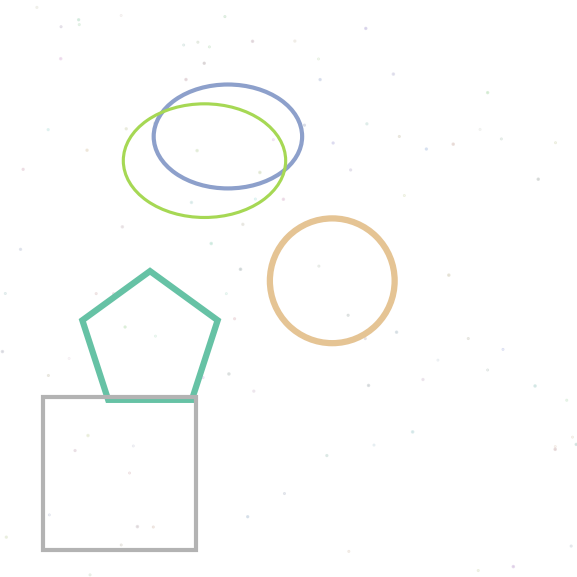[{"shape": "pentagon", "thickness": 3, "radius": 0.62, "center": [0.26, 0.406]}, {"shape": "oval", "thickness": 2, "radius": 0.64, "center": [0.395, 0.763]}, {"shape": "oval", "thickness": 1.5, "radius": 0.7, "center": [0.354, 0.721]}, {"shape": "circle", "thickness": 3, "radius": 0.54, "center": [0.575, 0.513]}, {"shape": "square", "thickness": 2, "radius": 0.66, "center": [0.207, 0.179]}]